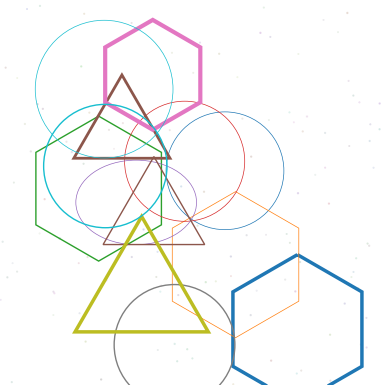[{"shape": "circle", "thickness": 0.5, "radius": 0.76, "center": [0.584, 0.556]}, {"shape": "hexagon", "thickness": 2.5, "radius": 0.97, "center": [0.773, 0.145]}, {"shape": "hexagon", "thickness": 0.5, "radius": 0.95, "center": [0.612, 0.313]}, {"shape": "hexagon", "thickness": 1, "radius": 0.94, "center": [0.256, 0.51]}, {"shape": "circle", "thickness": 0.5, "radius": 0.78, "center": [0.48, 0.581]}, {"shape": "oval", "thickness": 0.5, "radius": 0.78, "center": [0.354, 0.474]}, {"shape": "triangle", "thickness": 2, "radius": 0.72, "center": [0.317, 0.661]}, {"shape": "triangle", "thickness": 1, "radius": 0.76, "center": [0.4, 0.441]}, {"shape": "hexagon", "thickness": 3, "radius": 0.71, "center": [0.397, 0.806]}, {"shape": "circle", "thickness": 1, "radius": 0.78, "center": [0.453, 0.104]}, {"shape": "triangle", "thickness": 2.5, "radius": 1.0, "center": [0.368, 0.238]}, {"shape": "circle", "thickness": 0.5, "radius": 0.89, "center": [0.27, 0.768]}, {"shape": "circle", "thickness": 1, "radius": 0.8, "center": [0.274, 0.569]}]